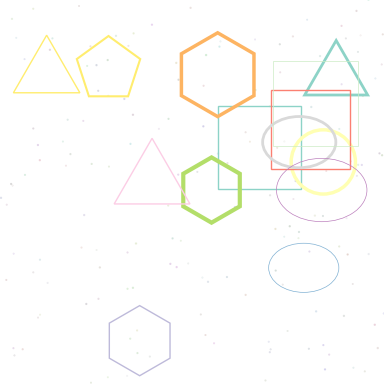[{"shape": "triangle", "thickness": 2, "radius": 0.47, "center": [0.873, 0.8]}, {"shape": "square", "thickness": 1, "radius": 0.54, "center": [0.674, 0.617]}, {"shape": "circle", "thickness": 2.5, "radius": 0.42, "center": [0.84, 0.579]}, {"shape": "hexagon", "thickness": 1, "radius": 0.46, "center": [0.363, 0.115]}, {"shape": "square", "thickness": 1, "radius": 0.51, "center": [0.806, 0.664]}, {"shape": "oval", "thickness": 0.5, "radius": 0.46, "center": [0.789, 0.304]}, {"shape": "hexagon", "thickness": 2.5, "radius": 0.54, "center": [0.565, 0.806]}, {"shape": "hexagon", "thickness": 3, "radius": 0.42, "center": [0.549, 0.506]}, {"shape": "triangle", "thickness": 1, "radius": 0.57, "center": [0.395, 0.527]}, {"shape": "oval", "thickness": 2, "radius": 0.48, "center": [0.777, 0.631]}, {"shape": "oval", "thickness": 0.5, "radius": 0.59, "center": [0.836, 0.506]}, {"shape": "square", "thickness": 0.5, "radius": 0.55, "center": [0.819, 0.731]}, {"shape": "triangle", "thickness": 1, "radius": 0.5, "center": [0.121, 0.809]}, {"shape": "pentagon", "thickness": 1.5, "radius": 0.43, "center": [0.282, 0.82]}]